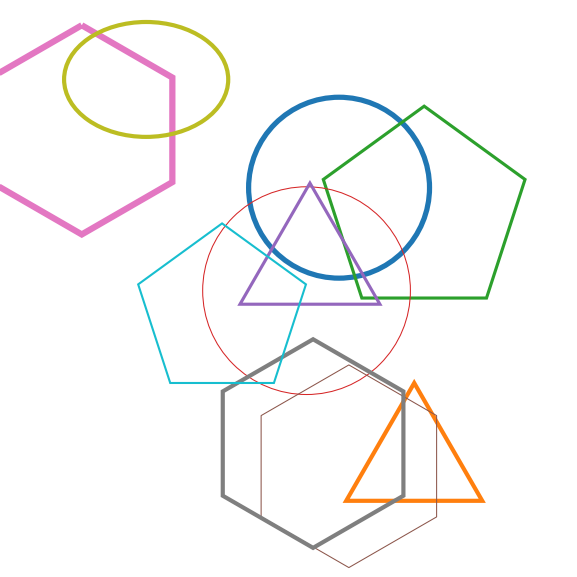[{"shape": "circle", "thickness": 2.5, "radius": 0.78, "center": [0.587, 0.674]}, {"shape": "triangle", "thickness": 2, "radius": 0.68, "center": [0.717, 0.2]}, {"shape": "pentagon", "thickness": 1.5, "radius": 0.92, "center": [0.734, 0.632]}, {"shape": "circle", "thickness": 0.5, "radius": 0.9, "center": [0.531, 0.496]}, {"shape": "triangle", "thickness": 1.5, "radius": 0.7, "center": [0.537, 0.542]}, {"shape": "hexagon", "thickness": 0.5, "radius": 0.88, "center": [0.604, 0.192]}, {"shape": "hexagon", "thickness": 3, "radius": 0.91, "center": [0.142, 0.774]}, {"shape": "hexagon", "thickness": 2, "radius": 0.9, "center": [0.542, 0.231]}, {"shape": "oval", "thickness": 2, "radius": 0.71, "center": [0.253, 0.862]}, {"shape": "pentagon", "thickness": 1, "radius": 0.76, "center": [0.385, 0.46]}]